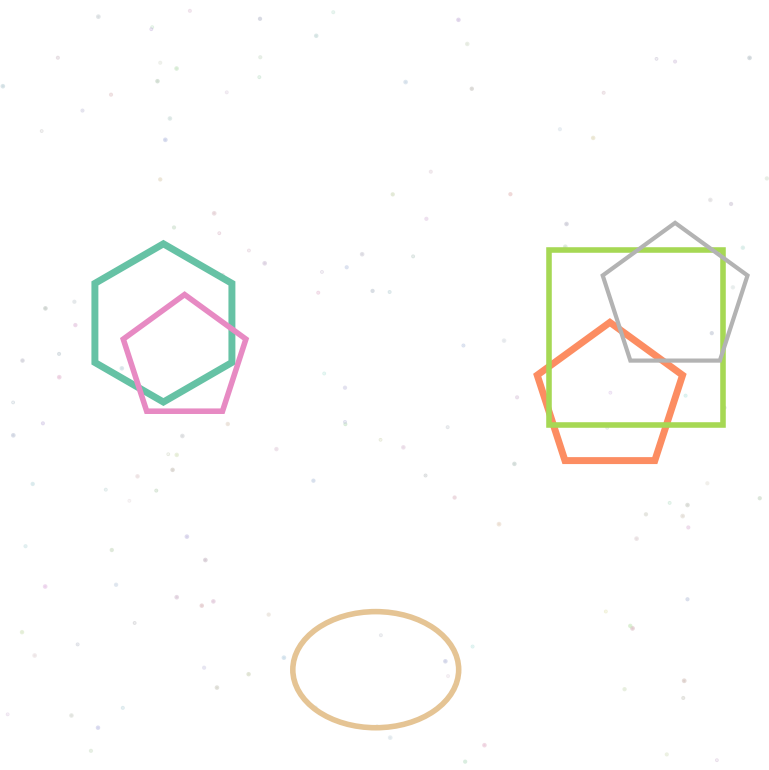[{"shape": "hexagon", "thickness": 2.5, "radius": 0.51, "center": [0.212, 0.581]}, {"shape": "pentagon", "thickness": 2.5, "radius": 0.5, "center": [0.792, 0.482]}, {"shape": "pentagon", "thickness": 2, "radius": 0.42, "center": [0.24, 0.534]}, {"shape": "square", "thickness": 2, "radius": 0.57, "center": [0.826, 0.562]}, {"shape": "oval", "thickness": 2, "radius": 0.54, "center": [0.488, 0.13]}, {"shape": "pentagon", "thickness": 1.5, "radius": 0.49, "center": [0.877, 0.612]}]